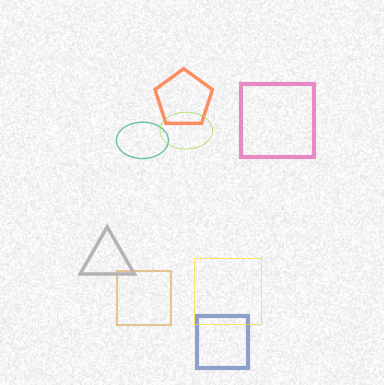[{"shape": "oval", "thickness": 1, "radius": 0.34, "center": [0.37, 0.635]}, {"shape": "pentagon", "thickness": 2.5, "radius": 0.39, "center": [0.477, 0.743]}, {"shape": "square", "thickness": 3, "radius": 0.34, "center": [0.578, 0.111]}, {"shape": "square", "thickness": 3, "radius": 0.47, "center": [0.721, 0.687]}, {"shape": "oval", "thickness": 0.5, "radius": 0.34, "center": [0.484, 0.661]}, {"shape": "square", "thickness": 0.5, "radius": 0.43, "center": [0.591, 0.244]}, {"shape": "square", "thickness": 1.5, "radius": 0.35, "center": [0.373, 0.225]}, {"shape": "triangle", "thickness": 2.5, "radius": 0.41, "center": [0.279, 0.329]}]